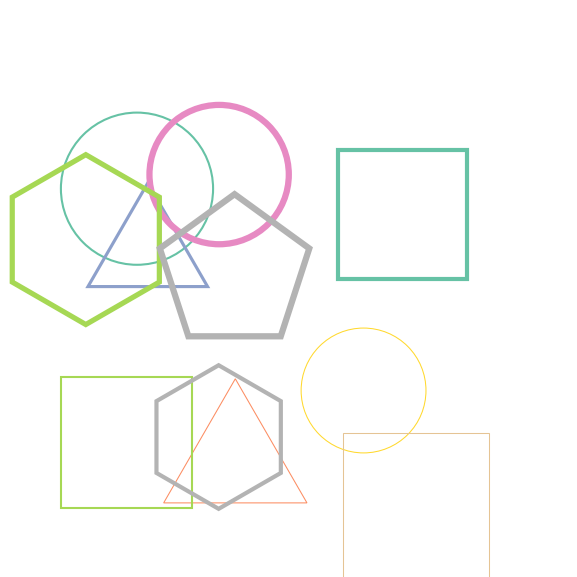[{"shape": "square", "thickness": 2, "radius": 0.56, "center": [0.696, 0.627]}, {"shape": "circle", "thickness": 1, "radius": 0.66, "center": [0.237, 0.672]}, {"shape": "triangle", "thickness": 0.5, "radius": 0.72, "center": [0.407, 0.2]}, {"shape": "triangle", "thickness": 1.5, "radius": 0.6, "center": [0.256, 0.563]}, {"shape": "circle", "thickness": 3, "radius": 0.6, "center": [0.379, 0.697]}, {"shape": "hexagon", "thickness": 2.5, "radius": 0.74, "center": [0.149, 0.584]}, {"shape": "square", "thickness": 1, "radius": 0.57, "center": [0.22, 0.233]}, {"shape": "circle", "thickness": 0.5, "radius": 0.54, "center": [0.63, 0.323]}, {"shape": "square", "thickness": 0.5, "radius": 0.63, "center": [0.721, 0.123]}, {"shape": "hexagon", "thickness": 2, "radius": 0.62, "center": [0.379, 0.242]}, {"shape": "pentagon", "thickness": 3, "radius": 0.68, "center": [0.406, 0.527]}]